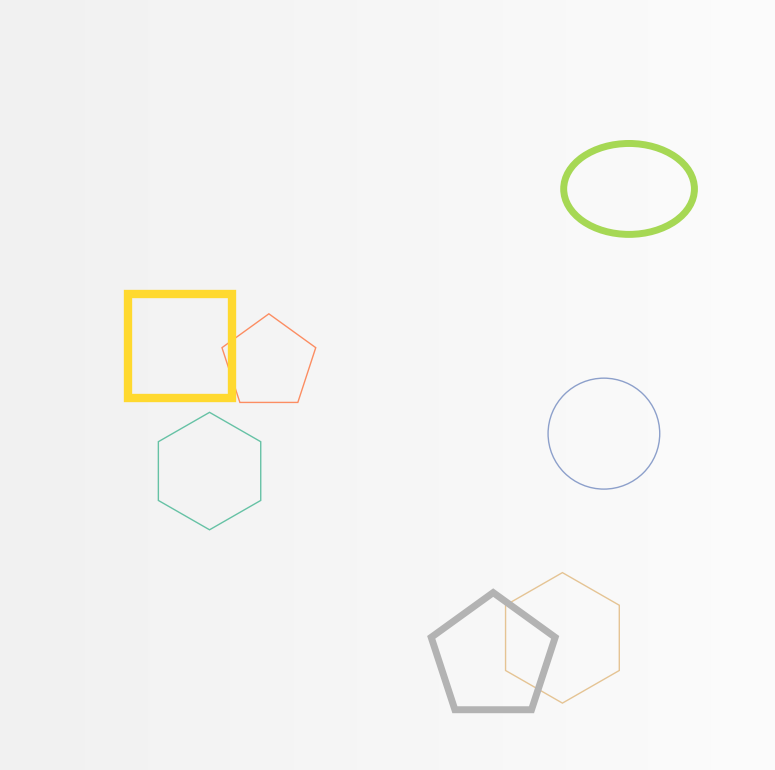[{"shape": "hexagon", "thickness": 0.5, "radius": 0.38, "center": [0.27, 0.388]}, {"shape": "pentagon", "thickness": 0.5, "radius": 0.32, "center": [0.347, 0.529]}, {"shape": "circle", "thickness": 0.5, "radius": 0.36, "center": [0.779, 0.437]}, {"shape": "oval", "thickness": 2.5, "radius": 0.42, "center": [0.812, 0.755]}, {"shape": "square", "thickness": 3, "radius": 0.33, "center": [0.232, 0.551]}, {"shape": "hexagon", "thickness": 0.5, "radius": 0.42, "center": [0.726, 0.172]}, {"shape": "pentagon", "thickness": 2.5, "radius": 0.42, "center": [0.636, 0.146]}]